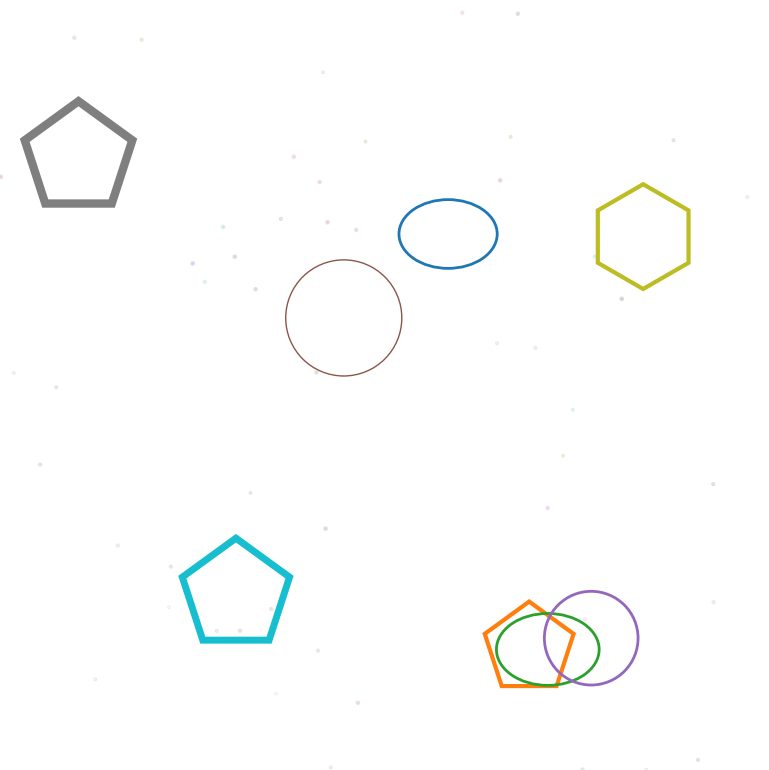[{"shape": "oval", "thickness": 1, "radius": 0.32, "center": [0.582, 0.696]}, {"shape": "pentagon", "thickness": 1.5, "radius": 0.3, "center": [0.687, 0.158]}, {"shape": "oval", "thickness": 1, "radius": 0.33, "center": [0.711, 0.157]}, {"shape": "circle", "thickness": 1, "radius": 0.3, "center": [0.768, 0.171]}, {"shape": "circle", "thickness": 0.5, "radius": 0.38, "center": [0.446, 0.587]}, {"shape": "pentagon", "thickness": 3, "radius": 0.37, "center": [0.102, 0.795]}, {"shape": "hexagon", "thickness": 1.5, "radius": 0.34, "center": [0.835, 0.693]}, {"shape": "pentagon", "thickness": 2.5, "radius": 0.37, "center": [0.306, 0.228]}]